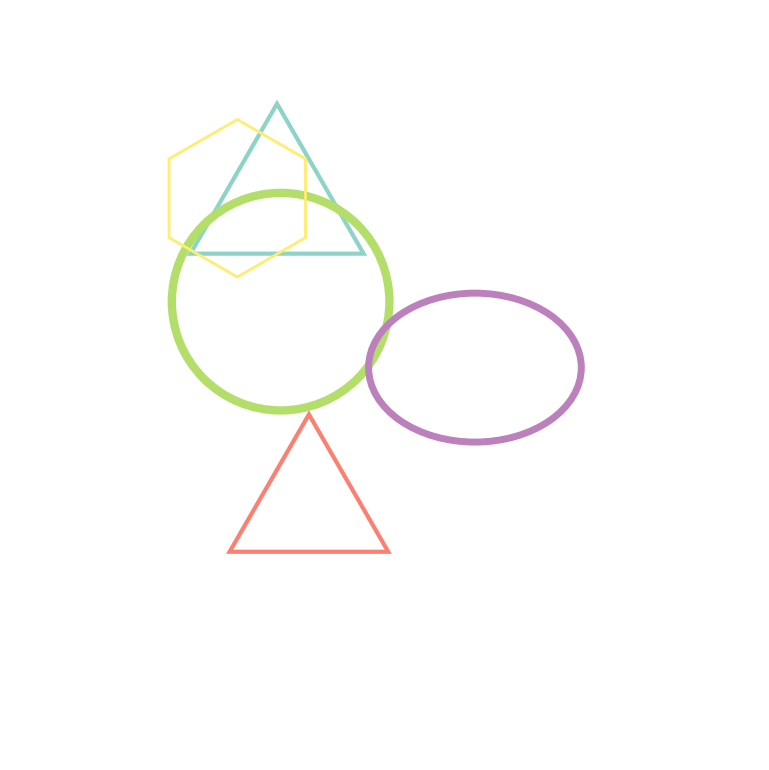[{"shape": "triangle", "thickness": 1.5, "radius": 0.65, "center": [0.36, 0.735]}, {"shape": "triangle", "thickness": 1.5, "radius": 0.59, "center": [0.401, 0.343]}, {"shape": "circle", "thickness": 3, "radius": 0.71, "center": [0.364, 0.608]}, {"shape": "oval", "thickness": 2.5, "radius": 0.69, "center": [0.617, 0.523]}, {"shape": "hexagon", "thickness": 1, "radius": 0.51, "center": [0.308, 0.743]}]